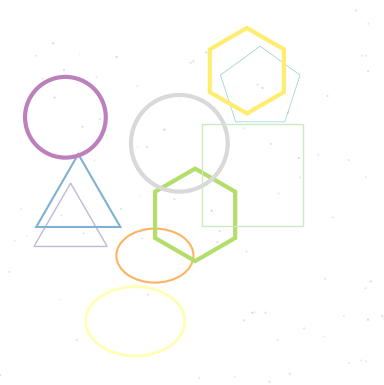[{"shape": "pentagon", "thickness": 0.5, "radius": 0.54, "center": [0.676, 0.771]}, {"shape": "oval", "thickness": 2, "radius": 0.64, "center": [0.351, 0.165]}, {"shape": "triangle", "thickness": 1, "radius": 0.55, "center": [0.183, 0.415]}, {"shape": "triangle", "thickness": 1.5, "radius": 0.63, "center": [0.203, 0.474]}, {"shape": "oval", "thickness": 1.5, "radius": 0.5, "center": [0.402, 0.336]}, {"shape": "hexagon", "thickness": 3, "radius": 0.6, "center": [0.507, 0.442]}, {"shape": "circle", "thickness": 3, "radius": 0.63, "center": [0.466, 0.628]}, {"shape": "circle", "thickness": 3, "radius": 0.52, "center": [0.17, 0.695]}, {"shape": "square", "thickness": 1, "radius": 0.66, "center": [0.656, 0.545]}, {"shape": "hexagon", "thickness": 3, "radius": 0.56, "center": [0.641, 0.816]}]